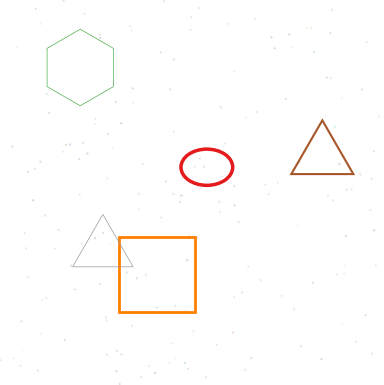[{"shape": "oval", "thickness": 2.5, "radius": 0.34, "center": [0.537, 0.566]}, {"shape": "hexagon", "thickness": 0.5, "radius": 0.5, "center": [0.208, 0.825]}, {"shape": "square", "thickness": 2, "radius": 0.49, "center": [0.408, 0.287]}, {"shape": "triangle", "thickness": 1.5, "radius": 0.47, "center": [0.837, 0.594]}, {"shape": "triangle", "thickness": 0.5, "radius": 0.45, "center": [0.267, 0.352]}]